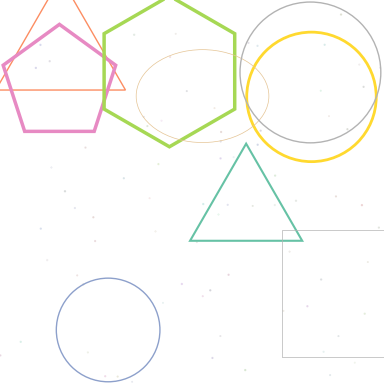[{"shape": "triangle", "thickness": 1.5, "radius": 0.84, "center": [0.639, 0.459]}, {"shape": "triangle", "thickness": 1, "radius": 0.97, "center": [0.157, 0.863]}, {"shape": "circle", "thickness": 1, "radius": 0.67, "center": [0.281, 0.143]}, {"shape": "pentagon", "thickness": 2.5, "radius": 0.77, "center": [0.154, 0.783]}, {"shape": "hexagon", "thickness": 2.5, "radius": 0.98, "center": [0.44, 0.815]}, {"shape": "circle", "thickness": 2, "radius": 0.84, "center": [0.809, 0.748]}, {"shape": "oval", "thickness": 0.5, "radius": 0.86, "center": [0.526, 0.75]}, {"shape": "circle", "thickness": 1, "radius": 0.91, "center": [0.806, 0.812]}, {"shape": "square", "thickness": 0.5, "radius": 0.82, "center": [0.898, 0.237]}]